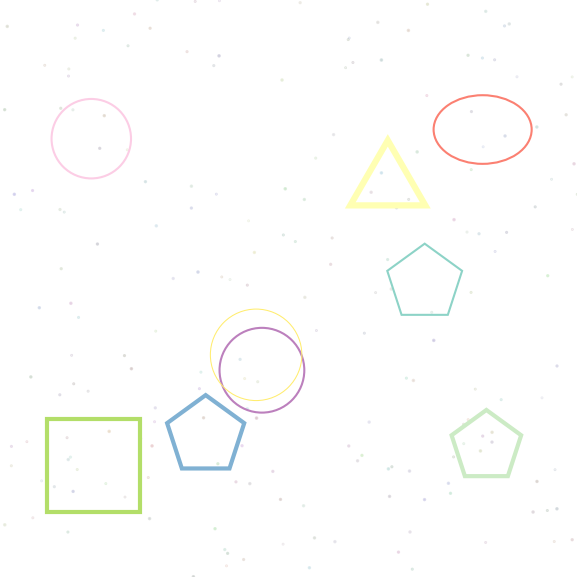[{"shape": "pentagon", "thickness": 1, "radius": 0.34, "center": [0.735, 0.509]}, {"shape": "triangle", "thickness": 3, "radius": 0.38, "center": [0.672, 0.681]}, {"shape": "oval", "thickness": 1, "radius": 0.42, "center": [0.836, 0.775]}, {"shape": "pentagon", "thickness": 2, "radius": 0.35, "center": [0.356, 0.245]}, {"shape": "square", "thickness": 2, "radius": 0.4, "center": [0.161, 0.193]}, {"shape": "circle", "thickness": 1, "radius": 0.34, "center": [0.158, 0.759]}, {"shape": "circle", "thickness": 1, "radius": 0.37, "center": [0.454, 0.358]}, {"shape": "pentagon", "thickness": 2, "radius": 0.32, "center": [0.842, 0.226]}, {"shape": "circle", "thickness": 0.5, "radius": 0.4, "center": [0.443, 0.385]}]